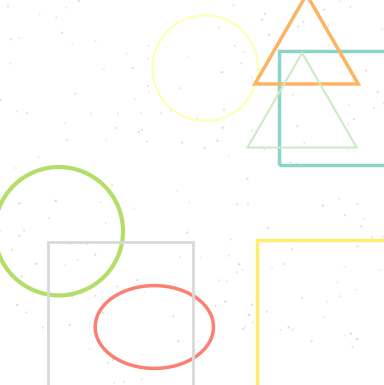[{"shape": "square", "thickness": 2.5, "radius": 0.74, "center": [0.873, 0.719]}, {"shape": "circle", "thickness": 1.5, "radius": 0.69, "center": [0.533, 0.823]}, {"shape": "oval", "thickness": 2.5, "radius": 0.77, "center": [0.401, 0.151]}, {"shape": "triangle", "thickness": 2.5, "radius": 0.78, "center": [0.796, 0.859]}, {"shape": "circle", "thickness": 3, "radius": 0.83, "center": [0.153, 0.399]}, {"shape": "square", "thickness": 2, "radius": 0.94, "center": [0.312, 0.184]}, {"shape": "triangle", "thickness": 1.5, "radius": 0.82, "center": [0.785, 0.699]}, {"shape": "square", "thickness": 2.5, "radius": 0.98, "center": [0.864, 0.18]}]